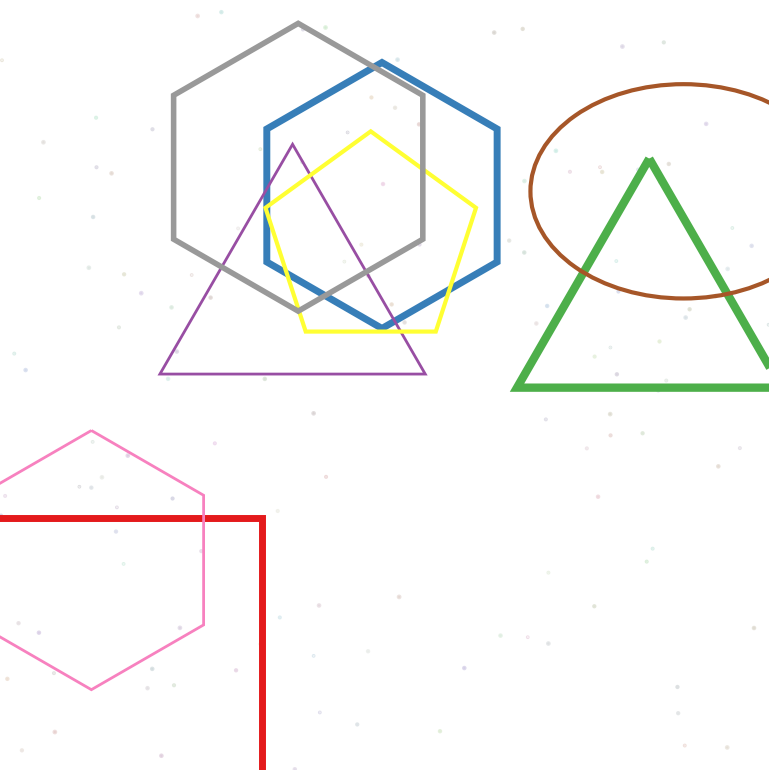[{"shape": "square", "thickness": 2.5, "radius": 0.93, "center": [0.155, 0.143]}, {"shape": "hexagon", "thickness": 2.5, "radius": 0.86, "center": [0.496, 0.746]}, {"shape": "triangle", "thickness": 3, "radius": 0.99, "center": [0.843, 0.596]}, {"shape": "triangle", "thickness": 1, "radius": 0.99, "center": [0.38, 0.614]}, {"shape": "pentagon", "thickness": 1.5, "radius": 0.72, "center": [0.481, 0.686]}, {"shape": "oval", "thickness": 1.5, "radius": 0.99, "center": [0.888, 0.752]}, {"shape": "hexagon", "thickness": 1, "radius": 0.84, "center": [0.119, 0.273]}, {"shape": "hexagon", "thickness": 2, "radius": 0.93, "center": [0.387, 0.783]}]